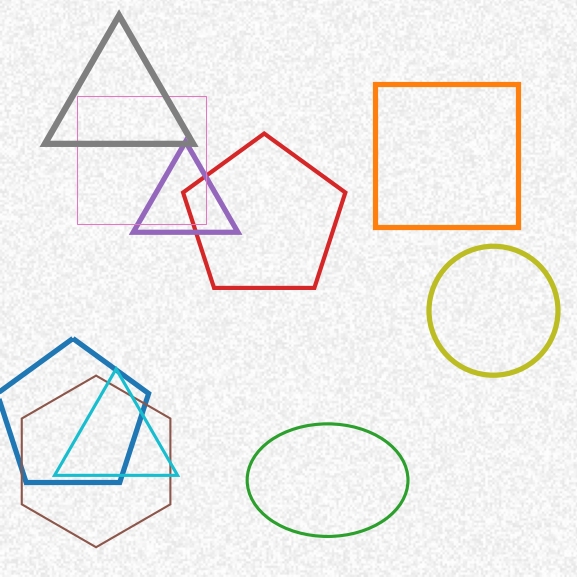[{"shape": "pentagon", "thickness": 2.5, "radius": 0.69, "center": [0.126, 0.275]}, {"shape": "square", "thickness": 2.5, "radius": 0.62, "center": [0.773, 0.73]}, {"shape": "oval", "thickness": 1.5, "radius": 0.7, "center": [0.567, 0.168]}, {"shape": "pentagon", "thickness": 2, "radius": 0.74, "center": [0.458, 0.62]}, {"shape": "triangle", "thickness": 2.5, "radius": 0.52, "center": [0.321, 0.649]}, {"shape": "hexagon", "thickness": 1, "radius": 0.74, "center": [0.166, 0.2]}, {"shape": "square", "thickness": 0.5, "radius": 0.56, "center": [0.245, 0.722]}, {"shape": "triangle", "thickness": 3, "radius": 0.74, "center": [0.206, 0.824]}, {"shape": "circle", "thickness": 2.5, "radius": 0.56, "center": [0.855, 0.461]}, {"shape": "triangle", "thickness": 1.5, "radius": 0.61, "center": [0.201, 0.237]}]